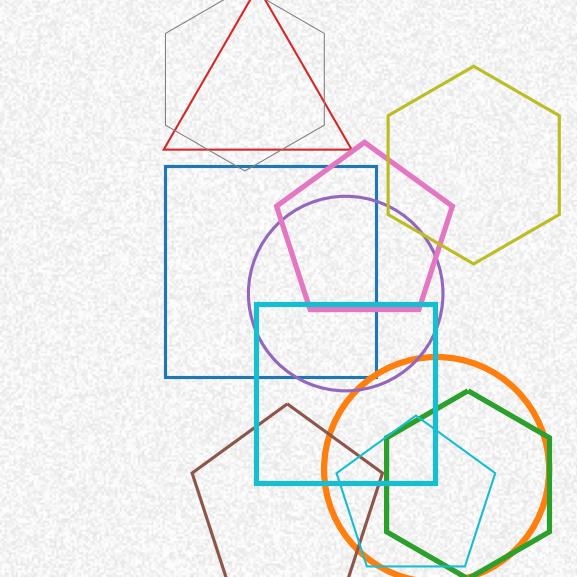[{"shape": "square", "thickness": 1.5, "radius": 0.91, "center": [0.468, 0.529]}, {"shape": "circle", "thickness": 3, "radius": 0.97, "center": [0.756, 0.186]}, {"shape": "hexagon", "thickness": 2.5, "radius": 0.81, "center": [0.81, 0.16]}, {"shape": "triangle", "thickness": 1, "radius": 0.94, "center": [0.446, 0.834]}, {"shape": "circle", "thickness": 1.5, "radius": 0.84, "center": [0.599, 0.491]}, {"shape": "pentagon", "thickness": 1.5, "radius": 0.87, "center": [0.498, 0.126]}, {"shape": "pentagon", "thickness": 2.5, "radius": 0.8, "center": [0.631, 0.593]}, {"shape": "hexagon", "thickness": 0.5, "radius": 0.79, "center": [0.424, 0.862]}, {"shape": "hexagon", "thickness": 1.5, "radius": 0.86, "center": [0.82, 0.713]}, {"shape": "pentagon", "thickness": 1, "radius": 0.72, "center": [0.72, 0.135]}, {"shape": "square", "thickness": 2.5, "radius": 0.78, "center": [0.599, 0.318]}]